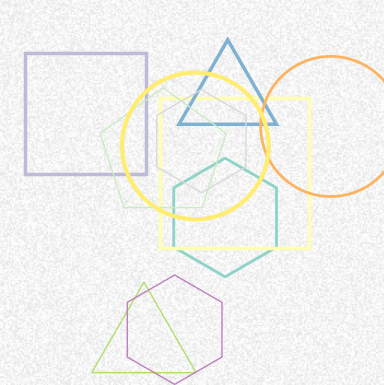[{"shape": "hexagon", "thickness": 2, "radius": 0.77, "center": [0.585, 0.435]}, {"shape": "square", "thickness": 2.5, "radius": 0.97, "center": [0.609, 0.551]}, {"shape": "square", "thickness": 2.5, "radius": 0.79, "center": [0.222, 0.705]}, {"shape": "triangle", "thickness": 2.5, "radius": 0.73, "center": [0.591, 0.75]}, {"shape": "circle", "thickness": 2, "radius": 0.91, "center": [0.859, 0.672]}, {"shape": "triangle", "thickness": 1, "radius": 0.78, "center": [0.374, 0.11]}, {"shape": "hexagon", "thickness": 1, "radius": 0.67, "center": [0.523, 0.633]}, {"shape": "hexagon", "thickness": 1, "radius": 0.71, "center": [0.454, 0.144]}, {"shape": "pentagon", "thickness": 1, "radius": 0.86, "center": [0.424, 0.6]}, {"shape": "circle", "thickness": 3, "radius": 0.95, "center": [0.507, 0.621]}]